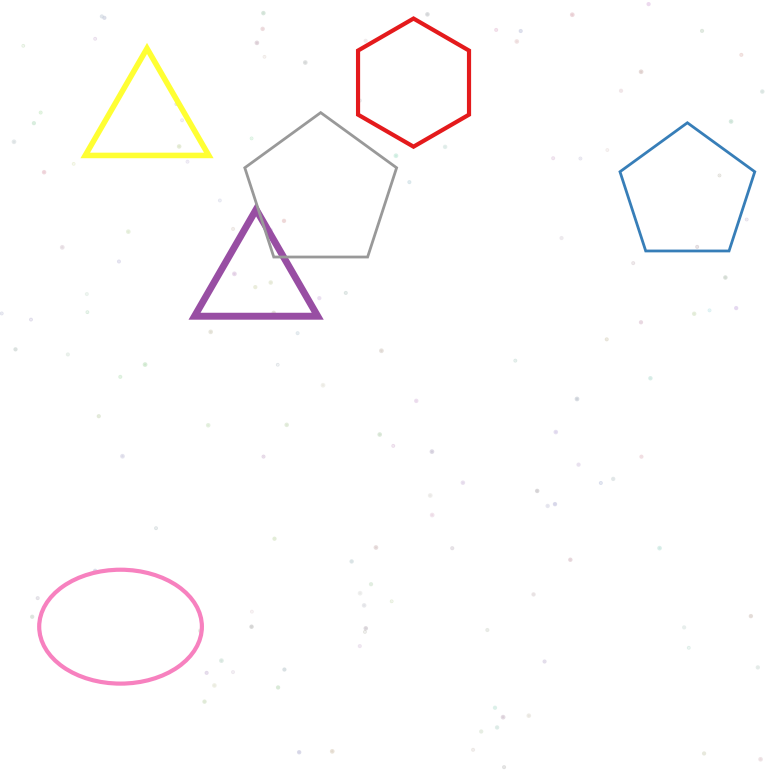[{"shape": "hexagon", "thickness": 1.5, "radius": 0.42, "center": [0.537, 0.893]}, {"shape": "pentagon", "thickness": 1, "radius": 0.46, "center": [0.893, 0.749]}, {"shape": "triangle", "thickness": 2.5, "radius": 0.46, "center": [0.333, 0.636]}, {"shape": "triangle", "thickness": 2, "radius": 0.46, "center": [0.191, 0.844]}, {"shape": "oval", "thickness": 1.5, "radius": 0.53, "center": [0.157, 0.186]}, {"shape": "pentagon", "thickness": 1, "radius": 0.52, "center": [0.416, 0.75]}]